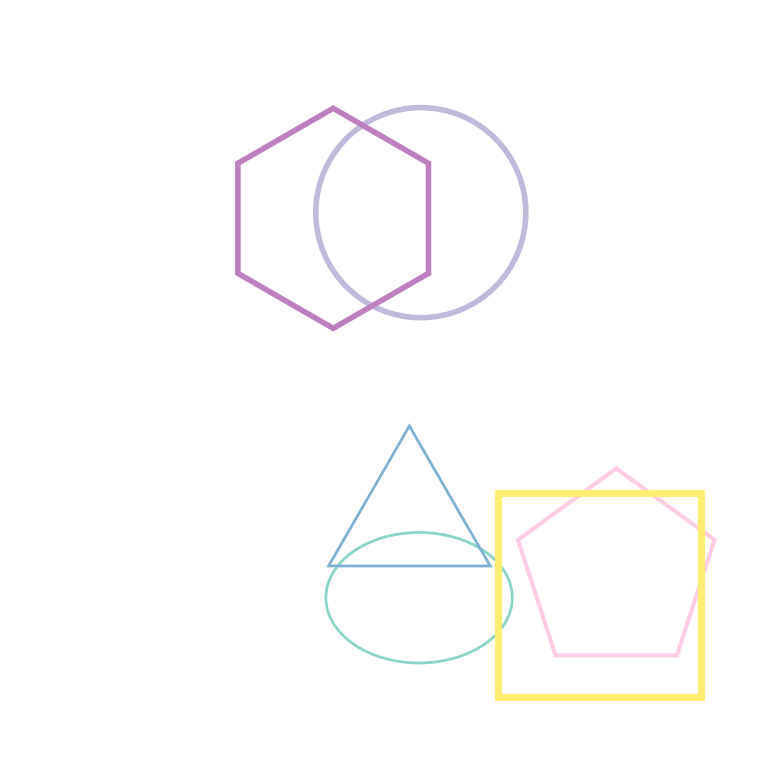[{"shape": "oval", "thickness": 1, "radius": 0.61, "center": [0.544, 0.224]}, {"shape": "circle", "thickness": 2, "radius": 0.68, "center": [0.547, 0.724]}, {"shape": "triangle", "thickness": 1, "radius": 0.61, "center": [0.532, 0.326]}, {"shape": "pentagon", "thickness": 1.5, "radius": 0.67, "center": [0.8, 0.257]}, {"shape": "hexagon", "thickness": 2, "radius": 0.71, "center": [0.433, 0.716]}, {"shape": "square", "thickness": 2.5, "radius": 0.66, "center": [0.778, 0.228]}]